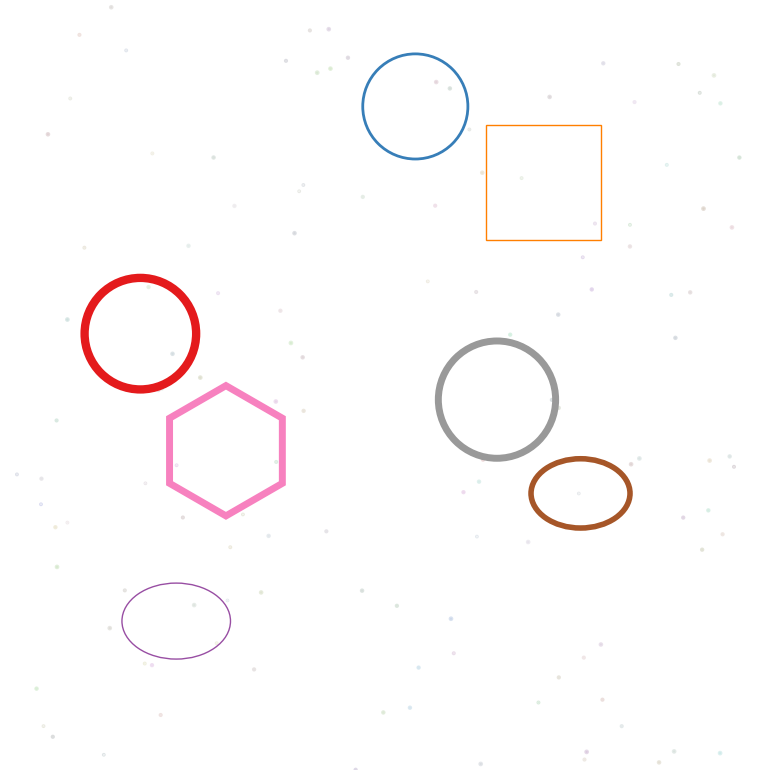[{"shape": "circle", "thickness": 3, "radius": 0.36, "center": [0.182, 0.567]}, {"shape": "circle", "thickness": 1, "radius": 0.34, "center": [0.539, 0.862]}, {"shape": "oval", "thickness": 0.5, "radius": 0.35, "center": [0.229, 0.193]}, {"shape": "square", "thickness": 0.5, "radius": 0.37, "center": [0.706, 0.763]}, {"shape": "oval", "thickness": 2, "radius": 0.32, "center": [0.754, 0.359]}, {"shape": "hexagon", "thickness": 2.5, "radius": 0.42, "center": [0.293, 0.415]}, {"shape": "circle", "thickness": 2.5, "radius": 0.38, "center": [0.645, 0.481]}]